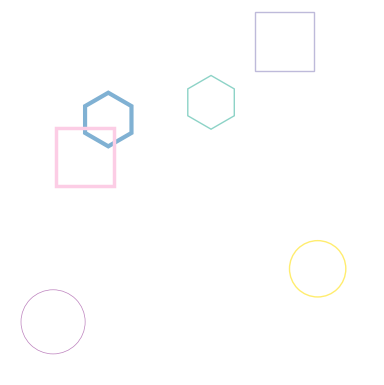[{"shape": "hexagon", "thickness": 1, "radius": 0.35, "center": [0.548, 0.734]}, {"shape": "square", "thickness": 1, "radius": 0.38, "center": [0.739, 0.893]}, {"shape": "hexagon", "thickness": 3, "radius": 0.35, "center": [0.281, 0.69]}, {"shape": "square", "thickness": 2.5, "radius": 0.38, "center": [0.221, 0.592]}, {"shape": "circle", "thickness": 0.5, "radius": 0.42, "center": [0.138, 0.164]}, {"shape": "circle", "thickness": 1, "radius": 0.37, "center": [0.825, 0.302]}]